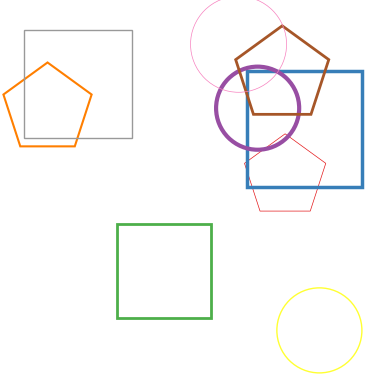[{"shape": "pentagon", "thickness": 0.5, "radius": 0.55, "center": [0.741, 0.541]}, {"shape": "square", "thickness": 2.5, "radius": 0.75, "center": [0.79, 0.665]}, {"shape": "square", "thickness": 2, "radius": 0.61, "center": [0.426, 0.296]}, {"shape": "circle", "thickness": 3, "radius": 0.54, "center": [0.669, 0.719]}, {"shape": "pentagon", "thickness": 1.5, "radius": 0.6, "center": [0.123, 0.717]}, {"shape": "circle", "thickness": 1, "radius": 0.55, "center": [0.83, 0.142]}, {"shape": "pentagon", "thickness": 2, "radius": 0.64, "center": [0.733, 0.806]}, {"shape": "circle", "thickness": 0.5, "radius": 0.62, "center": [0.62, 0.885]}, {"shape": "square", "thickness": 1, "radius": 0.7, "center": [0.203, 0.781]}]